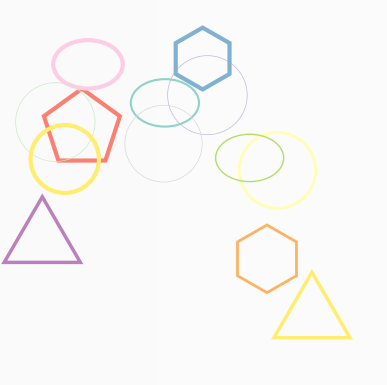[{"shape": "oval", "thickness": 1.5, "radius": 0.44, "center": [0.426, 0.733]}, {"shape": "circle", "thickness": 2, "radius": 0.49, "center": [0.716, 0.558]}, {"shape": "circle", "thickness": 0.5, "radius": 0.51, "center": [0.535, 0.753]}, {"shape": "pentagon", "thickness": 3, "radius": 0.52, "center": [0.211, 0.666]}, {"shape": "hexagon", "thickness": 3, "radius": 0.4, "center": [0.523, 0.848]}, {"shape": "hexagon", "thickness": 2, "radius": 0.44, "center": [0.689, 0.328]}, {"shape": "oval", "thickness": 1, "radius": 0.44, "center": [0.644, 0.59]}, {"shape": "oval", "thickness": 3, "radius": 0.45, "center": [0.227, 0.833]}, {"shape": "circle", "thickness": 0.5, "radius": 0.5, "center": [0.422, 0.627]}, {"shape": "triangle", "thickness": 2.5, "radius": 0.57, "center": [0.109, 0.375]}, {"shape": "circle", "thickness": 0.5, "radius": 0.51, "center": [0.143, 0.683]}, {"shape": "triangle", "thickness": 2.5, "radius": 0.57, "center": [0.805, 0.18]}, {"shape": "circle", "thickness": 3, "radius": 0.44, "center": [0.167, 0.587]}]